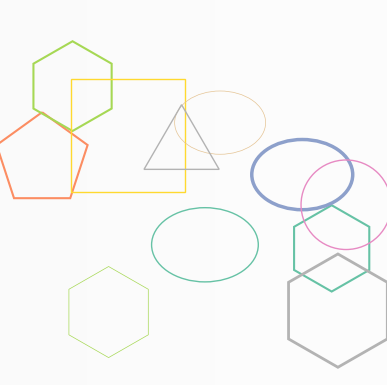[{"shape": "hexagon", "thickness": 1.5, "radius": 0.56, "center": [0.856, 0.355]}, {"shape": "oval", "thickness": 1, "radius": 0.69, "center": [0.529, 0.364]}, {"shape": "pentagon", "thickness": 1.5, "radius": 0.62, "center": [0.109, 0.585]}, {"shape": "oval", "thickness": 2.5, "radius": 0.65, "center": [0.78, 0.546]}, {"shape": "circle", "thickness": 1, "radius": 0.58, "center": [0.893, 0.468]}, {"shape": "hexagon", "thickness": 0.5, "radius": 0.59, "center": [0.28, 0.189]}, {"shape": "hexagon", "thickness": 1.5, "radius": 0.58, "center": [0.187, 0.776]}, {"shape": "square", "thickness": 1, "radius": 0.74, "center": [0.33, 0.648]}, {"shape": "oval", "thickness": 0.5, "radius": 0.59, "center": [0.568, 0.681]}, {"shape": "hexagon", "thickness": 2, "radius": 0.74, "center": [0.872, 0.193]}, {"shape": "triangle", "thickness": 1, "radius": 0.56, "center": [0.469, 0.616]}]